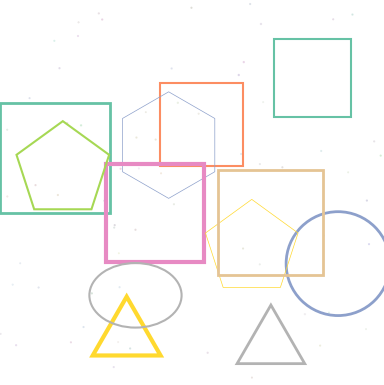[{"shape": "square", "thickness": 1.5, "radius": 0.5, "center": [0.812, 0.797]}, {"shape": "square", "thickness": 2, "radius": 0.71, "center": [0.143, 0.589]}, {"shape": "square", "thickness": 1.5, "radius": 0.54, "center": [0.524, 0.675]}, {"shape": "hexagon", "thickness": 0.5, "radius": 0.69, "center": [0.438, 0.623]}, {"shape": "circle", "thickness": 2, "radius": 0.67, "center": [0.878, 0.315]}, {"shape": "square", "thickness": 3, "radius": 0.64, "center": [0.402, 0.447]}, {"shape": "pentagon", "thickness": 1.5, "radius": 0.63, "center": [0.163, 0.559]}, {"shape": "pentagon", "thickness": 0.5, "radius": 0.63, "center": [0.654, 0.356]}, {"shape": "triangle", "thickness": 3, "radius": 0.51, "center": [0.329, 0.128]}, {"shape": "square", "thickness": 2, "radius": 0.69, "center": [0.703, 0.422]}, {"shape": "oval", "thickness": 1.5, "radius": 0.6, "center": [0.352, 0.233]}, {"shape": "triangle", "thickness": 2, "radius": 0.51, "center": [0.704, 0.106]}]